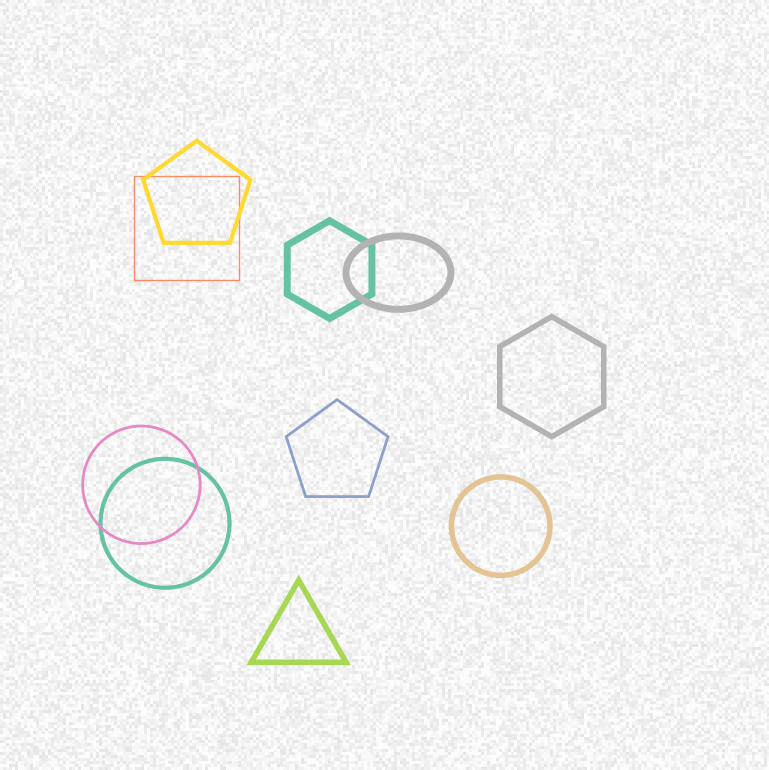[{"shape": "circle", "thickness": 1.5, "radius": 0.42, "center": [0.214, 0.32]}, {"shape": "hexagon", "thickness": 2.5, "radius": 0.32, "center": [0.428, 0.65]}, {"shape": "square", "thickness": 0.5, "radius": 0.34, "center": [0.242, 0.704]}, {"shape": "pentagon", "thickness": 1, "radius": 0.35, "center": [0.438, 0.411]}, {"shape": "circle", "thickness": 1, "radius": 0.38, "center": [0.184, 0.37]}, {"shape": "triangle", "thickness": 2, "radius": 0.36, "center": [0.388, 0.175]}, {"shape": "pentagon", "thickness": 1.5, "radius": 0.37, "center": [0.256, 0.744]}, {"shape": "circle", "thickness": 2, "radius": 0.32, "center": [0.65, 0.317]}, {"shape": "oval", "thickness": 2.5, "radius": 0.34, "center": [0.517, 0.646]}, {"shape": "hexagon", "thickness": 2, "radius": 0.39, "center": [0.717, 0.511]}]